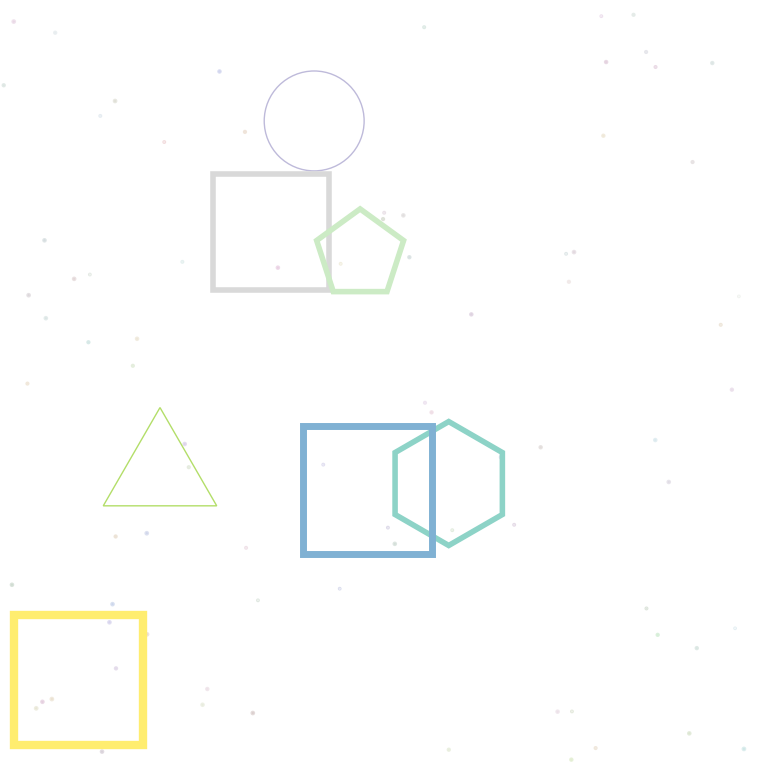[{"shape": "hexagon", "thickness": 2, "radius": 0.4, "center": [0.583, 0.372]}, {"shape": "circle", "thickness": 0.5, "radius": 0.32, "center": [0.408, 0.843]}, {"shape": "square", "thickness": 2.5, "radius": 0.42, "center": [0.477, 0.364]}, {"shape": "triangle", "thickness": 0.5, "radius": 0.43, "center": [0.208, 0.386]}, {"shape": "square", "thickness": 2, "radius": 0.38, "center": [0.352, 0.698]}, {"shape": "pentagon", "thickness": 2, "radius": 0.3, "center": [0.468, 0.669]}, {"shape": "square", "thickness": 3, "radius": 0.42, "center": [0.102, 0.117]}]